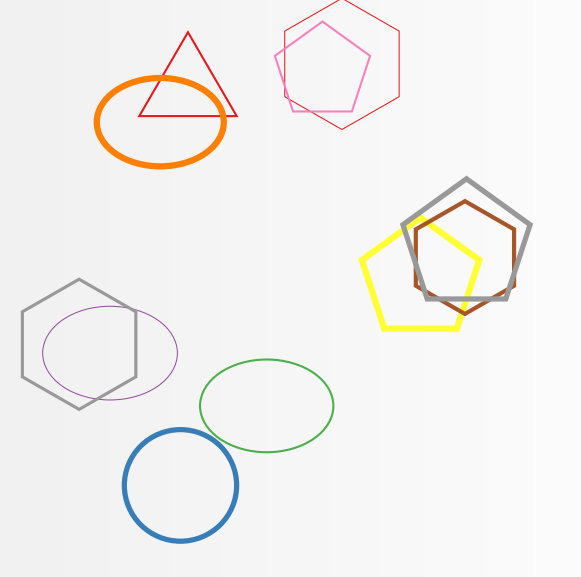[{"shape": "triangle", "thickness": 1, "radius": 0.48, "center": [0.323, 0.846]}, {"shape": "hexagon", "thickness": 0.5, "radius": 0.57, "center": [0.588, 0.888]}, {"shape": "circle", "thickness": 2.5, "radius": 0.48, "center": [0.311, 0.159]}, {"shape": "oval", "thickness": 1, "radius": 0.57, "center": [0.459, 0.296]}, {"shape": "oval", "thickness": 0.5, "radius": 0.58, "center": [0.189, 0.388]}, {"shape": "oval", "thickness": 3, "radius": 0.55, "center": [0.276, 0.788]}, {"shape": "pentagon", "thickness": 3, "radius": 0.53, "center": [0.724, 0.516]}, {"shape": "hexagon", "thickness": 2, "radius": 0.49, "center": [0.8, 0.553]}, {"shape": "pentagon", "thickness": 1, "radius": 0.43, "center": [0.555, 0.876]}, {"shape": "pentagon", "thickness": 2.5, "radius": 0.58, "center": [0.803, 0.575]}, {"shape": "hexagon", "thickness": 1.5, "radius": 0.56, "center": [0.136, 0.403]}]